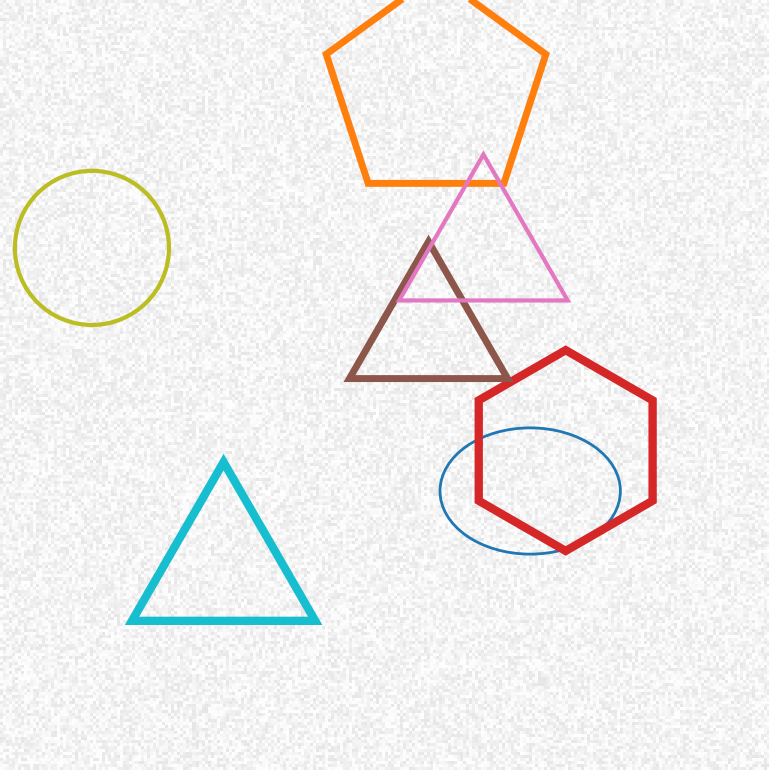[{"shape": "oval", "thickness": 1, "radius": 0.59, "center": [0.689, 0.362]}, {"shape": "pentagon", "thickness": 2.5, "radius": 0.75, "center": [0.566, 0.883]}, {"shape": "hexagon", "thickness": 3, "radius": 0.65, "center": [0.735, 0.415]}, {"shape": "triangle", "thickness": 2.5, "radius": 0.59, "center": [0.557, 0.568]}, {"shape": "triangle", "thickness": 1.5, "radius": 0.63, "center": [0.628, 0.673]}, {"shape": "circle", "thickness": 1.5, "radius": 0.5, "center": [0.119, 0.678]}, {"shape": "triangle", "thickness": 3, "radius": 0.69, "center": [0.29, 0.262]}]